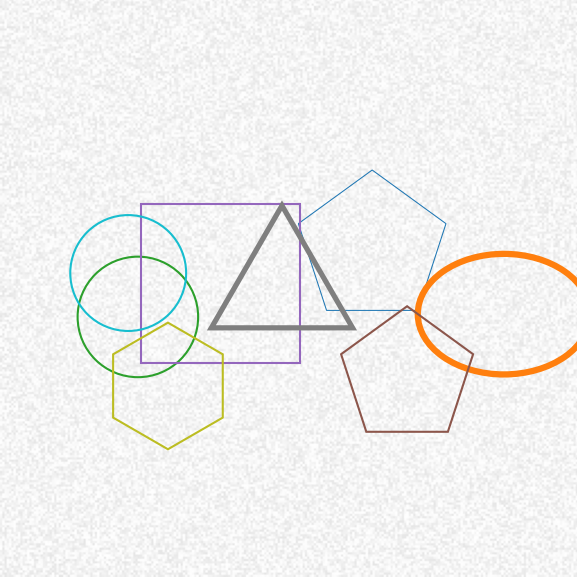[{"shape": "pentagon", "thickness": 0.5, "radius": 0.67, "center": [0.644, 0.57]}, {"shape": "oval", "thickness": 3, "radius": 0.75, "center": [0.873, 0.455]}, {"shape": "circle", "thickness": 1, "radius": 0.52, "center": [0.239, 0.45]}, {"shape": "square", "thickness": 1, "radius": 0.69, "center": [0.382, 0.508]}, {"shape": "pentagon", "thickness": 1, "radius": 0.6, "center": [0.705, 0.349]}, {"shape": "triangle", "thickness": 2.5, "radius": 0.71, "center": [0.488, 0.502]}, {"shape": "hexagon", "thickness": 1, "radius": 0.55, "center": [0.291, 0.331]}, {"shape": "circle", "thickness": 1, "radius": 0.5, "center": [0.222, 0.526]}]